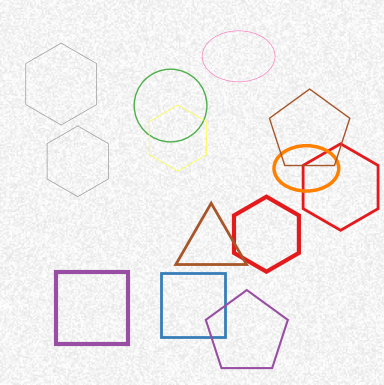[{"shape": "hexagon", "thickness": 2, "radius": 0.56, "center": [0.885, 0.514]}, {"shape": "hexagon", "thickness": 3, "radius": 0.49, "center": [0.692, 0.392]}, {"shape": "square", "thickness": 2, "radius": 0.42, "center": [0.502, 0.207]}, {"shape": "circle", "thickness": 1, "radius": 0.47, "center": [0.443, 0.726]}, {"shape": "pentagon", "thickness": 1.5, "radius": 0.56, "center": [0.641, 0.135]}, {"shape": "square", "thickness": 3, "radius": 0.47, "center": [0.24, 0.201]}, {"shape": "oval", "thickness": 2.5, "radius": 0.42, "center": [0.796, 0.563]}, {"shape": "hexagon", "thickness": 0.5, "radius": 0.43, "center": [0.462, 0.641]}, {"shape": "triangle", "thickness": 2, "radius": 0.53, "center": [0.549, 0.366]}, {"shape": "pentagon", "thickness": 1, "radius": 0.55, "center": [0.804, 0.659]}, {"shape": "oval", "thickness": 0.5, "radius": 0.47, "center": [0.62, 0.854]}, {"shape": "hexagon", "thickness": 0.5, "radius": 0.46, "center": [0.202, 0.581]}, {"shape": "hexagon", "thickness": 0.5, "radius": 0.53, "center": [0.159, 0.782]}]